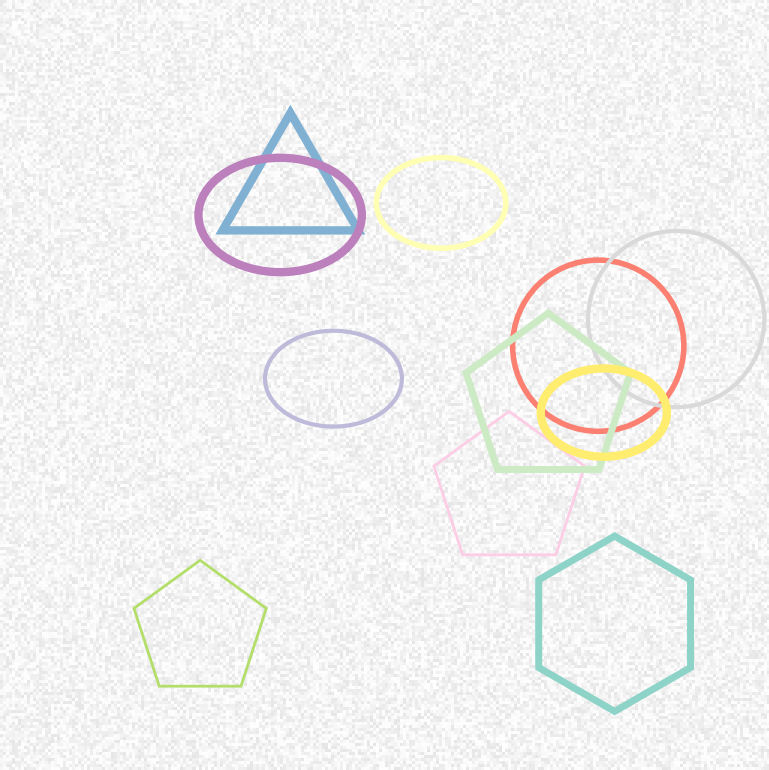[{"shape": "hexagon", "thickness": 2.5, "radius": 0.57, "center": [0.798, 0.19]}, {"shape": "oval", "thickness": 2, "radius": 0.42, "center": [0.573, 0.737]}, {"shape": "oval", "thickness": 1.5, "radius": 0.44, "center": [0.433, 0.508]}, {"shape": "circle", "thickness": 2, "radius": 0.56, "center": [0.777, 0.551]}, {"shape": "triangle", "thickness": 3, "radius": 0.51, "center": [0.377, 0.752]}, {"shape": "pentagon", "thickness": 1, "radius": 0.45, "center": [0.26, 0.182]}, {"shape": "pentagon", "thickness": 1, "radius": 0.51, "center": [0.661, 0.363]}, {"shape": "circle", "thickness": 1.5, "radius": 0.57, "center": [0.878, 0.586]}, {"shape": "oval", "thickness": 3, "radius": 0.53, "center": [0.364, 0.721]}, {"shape": "pentagon", "thickness": 2.5, "radius": 0.56, "center": [0.712, 0.481]}, {"shape": "oval", "thickness": 3, "radius": 0.41, "center": [0.784, 0.464]}]